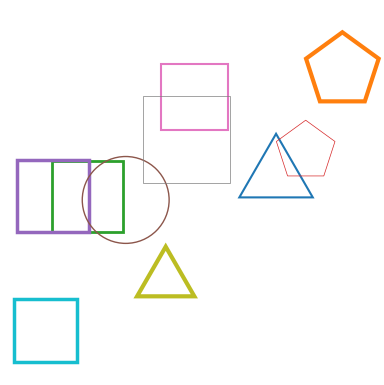[{"shape": "triangle", "thickness": 1.5, "radius": 0.55, "center": [0.717, 0.542]}, {"shape": "pentagon", "thickness": 3, "radius": 0.5, "center": [0.889, 0.817]}, {"shape": "square", "thickness": 2, "radius": 0.46, "center": [0.228, 0.49]}, {"shape": "pentagon", "thickness": 0.5, "radius": 0.4, "center": [0.794, 0.608]}, {"shape": "square", "thickness": 2.5, "radius": 0.46, "center": [0.137, 0.491]}, {"shape": "circle", "thickness": 1, "radius": 0.56, "center": [0.326, 0.481]}, {"shape": "square", "thickness": 1.5, "radius": 0.43, "center": [0.505, 0.748]}, {"shape": "square", "thickness": 0.5, "radius": 0.56, "center": [0.485, 0.638]}, {"shape": "triangle", "thickness": 3, "radius": 0.43, "center": [0.43, 0.273]}, {"shape": "square", "thickness": 2.5, "radius": 0.41, "center": [0.119, 0.141]}]